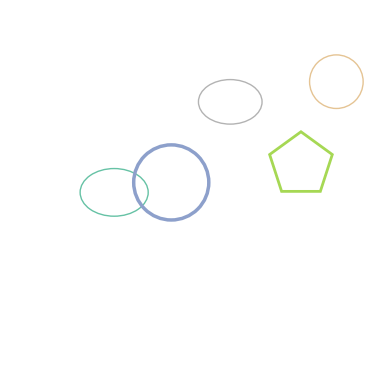[{"shape": "oval", "thickness": 1, "radius": 0.44, "center": [0.297, 0.5]}, {"shape": "circle", "thickness": 2.5, "radius": 0.49, "center": [0.445, 0.526]}, {"shape": "pentagon", "thickness": 2, "radius": 0.43, "center": [0.782, 0.572]}, {"shape": "circle", "thickness": 1, "radius": 0.35, "center": [0.874, 0.788]}, {"shape": "oval", "thickness": 1, "radius": 0.41, "center": [0.598, 0.735]}]